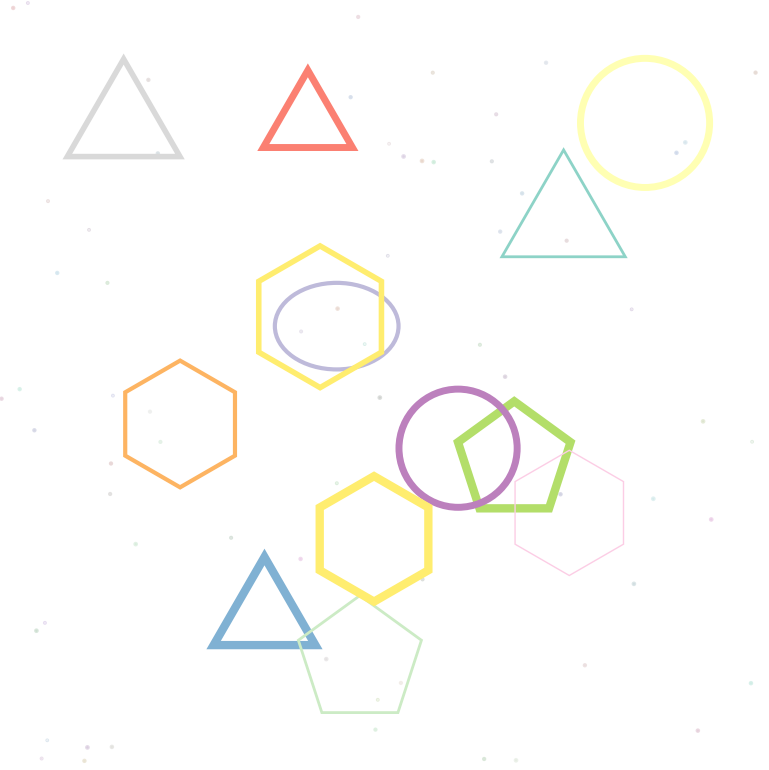[{"shape": "triangle", "thickness": 1, "radius": 0.46, "center": [0.732, 0.713]}, {"shape": "circle", "thickness": 2.5, "radius": 0.42, "center": [0.838, 0.84]}, {"shape": "oval", "thickness": 1.5, "radius": 0.4, "center": [0.437, 0.576]}, {"shape": "triangle", "thickness": 2.5, "radius": 0.33, "center": [0.4, 0.842]}, {"shape": "triangle", "thickness": 3, "radius": 0.38, "center": [0.343, 0.2]}, {"shape": "hexagon", "thickness": 1.5, "radius": 0.41, "center": [0.234, 0.449]}, {"shape": "pentagon", "thickness": 3, "radius": 0.38, "center": [0.668, 0.402]}, {"shape": "hexagon", "thickness": 0.5, "radius": 0.41, "center": [0.739, 0.334]}, {"shape": "triangle", "thickness": 2, "radius": 0.42, "center": [0.161, 0.839]}, {"shape": "circle", "thickness": 2.5, "radius": 0.38, "center": [0.595, 0.418]}, {"shape": "pentagon", "thickness": 1, "radius": 0.42, "center": [0.467, 0.143]}, {"shape": "hexagon", "thickness": 3, "radius": 0.41, "center": [0.486, 0.3]}, {"shape": "hexagon", "thickness": 2, "radius": 0.46, "center": [0.416, 0.589]}]